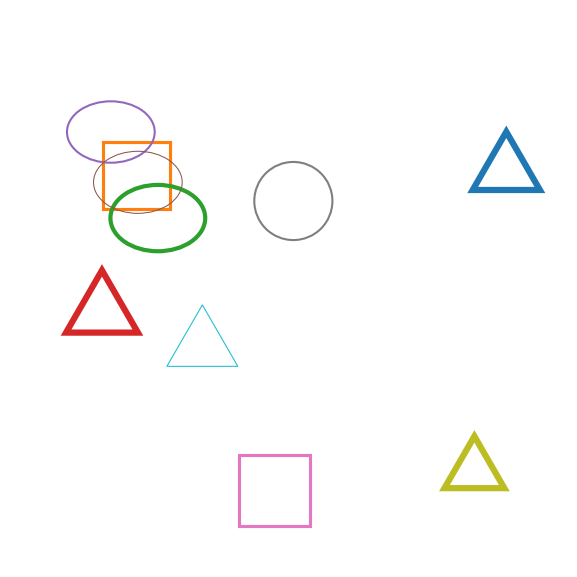[{"shape": "triangle", "thickness": 3, "radius": 0.34, "center": [0.877, 0.704]}, {"shape": "square", "thickness": 1.5, "radius": 0.29, "center": [0.236, 0.695]}, {"shape": "oval", "thickness": 2, "radius": 0.41, "center": [0.273, 0.622]}, {"shape": "triangle", "thickness": 3, "radius": 0.36, "center": [0.177, 0.459]}, {"shape": "oval", "thickness": 1, "radius": 0.38, "center": [0.192, 0.771]}, {"shape": "oval", "thickness": 0.5, "radius": 0.38, "center": [0.239, 0.683]}, {"shape": "square", "thickness": 1.5, "radius": 0.3, "center": [0.475, 0.15]}, {"shape": "circle", "thickness": 1, "radius": 0.34, "center": [0.508, 0.651]}, {"shape": "triangle", "thickness": 3, "radius": 0.3, "center": [0.821, 0.184]}, {"shape": "triangle", "thickness": 0.5, "radius": 0.35, "center": [0.35, 0.4]}]